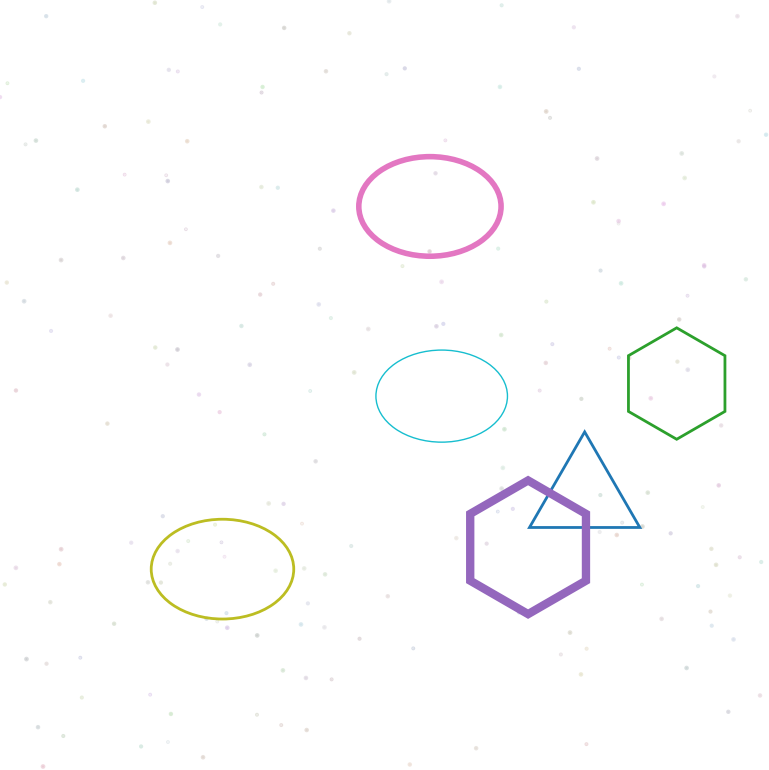[{"shape": "triangle", "thickness": 1, "radius": 0.41, "center": [0.759, 0.356]}, {"shape": "hexagon", "thickness": 1, "radius": 0.36, "center": [0.879, 0.502]}, {"shape": "hexagon", "thickness": 3, "radius": 0.43, "center": [0.686, 0.289]}, {"shape": "oval", "thickness": 2, "radius": 0.46, "center": [0.558, 0.732]}, {"shape": "oval", "thickness": 1, "radius": 0.46, "center": [0.289, 0.261]}, {"shape": "oval", "thickness": 0.5, "radius": 0.43, "center": [0.574, 0.486]}]